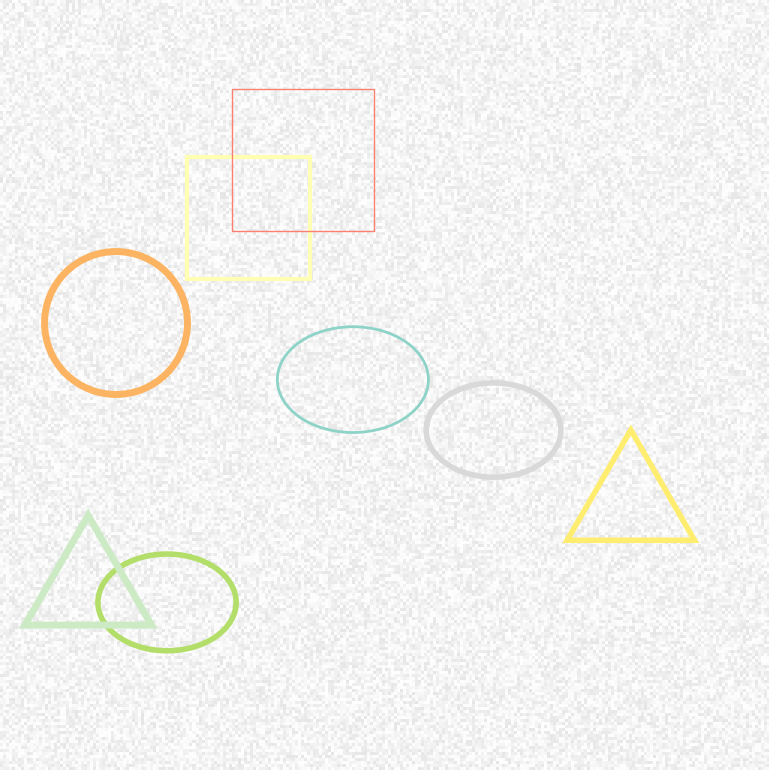[{"shape": "oval", "thickness": 1, "radius": 0.49, "center": [0.458, 0.507]}, {"shape": "square", "thickness": 1.5, "radius": 0.4, "center": [0.323, 0.717]}, {"shape": "square", "thickness": 0.5, "radius": 0.46, "center": [0.393, 0.792]}, {"shape": "circle", "thickness": 2.5, "radius": 0.46, "center": [0.151, 0.581]}, {"shape": "oval", "thickness": 2, "radius": 0.45, "center": [0.217, 0.218]}, {"shape": "oval", "thickness": 2, "radius": 0.44, "center": [0.641, 0.441]}, {"shape": "triangle", "thickness": 2.5, "radius": 0.47, "center": [0.115, 0.236]}, {"shape": "triangle", "thickness": 2, "radius": 0.48, "center": [0.819, 0.346]}]